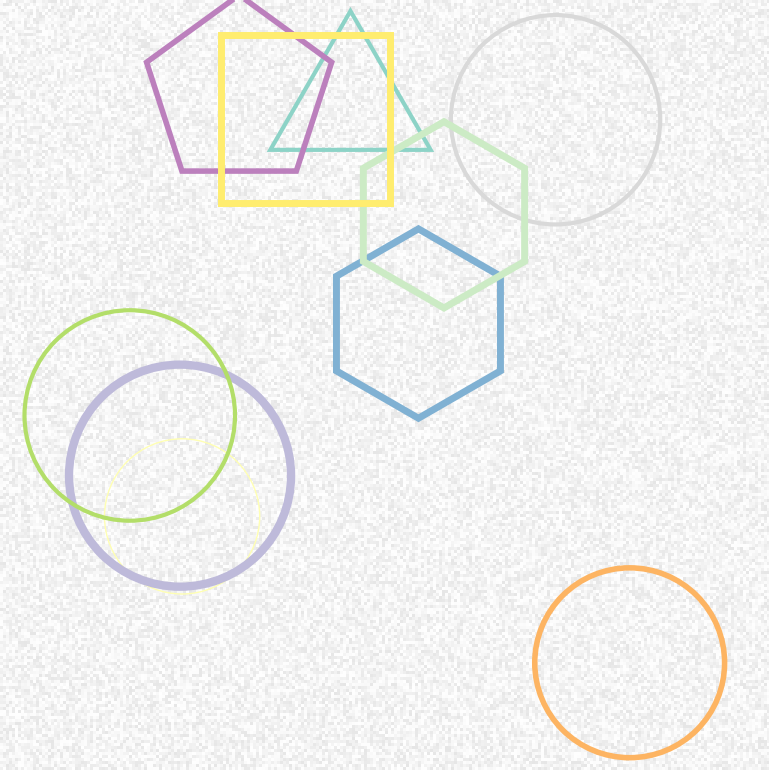[{"shape": "triangle", "thickness": 1.5, "radius": 0.6, "center": [0.455, 0.865]}, {"shape": "circle", "thickness": 0.5, "radius": 0.5, "center": [0.236, 0.329]}, {"shape": "circle", "thickness": 3, "radius": 0.72, "center": [0.234, 0.382]}, {"shape": "hexagon", "thickness": 2.5, "radius": 0.61, "center": [0.543, 0.58]}, {"shape": "circle", "thickness": 2, "radius": 0.62, "center": [0.818, 0.139]}, {"shape": "circle", "thickness": 1.5, "radius": 0.68, "center": [0.169, 0.46]}, {"shape": "circle", "thickness": 1.5, "radius": 0.68, "center": [0.721, 0.844]}, {"shape": "pentagon", "thickness": 2, "radius": 0.63, "center": [0.311, 0.88]}, {"shape": "hexagon", "thickness": 2.5, "radius": 0.6, "center": [0.577, 0.721]}, {"shape": "square", "thickness": 2.5, "radius": 0.55, "center": [0.397, 0.845]}]